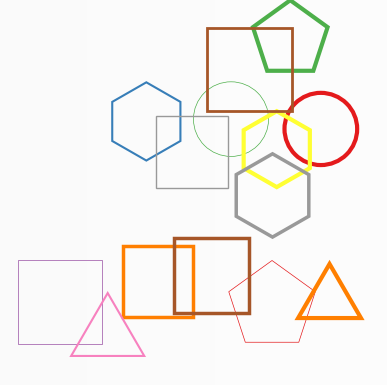[{"shape": "pentagon", "thickness": 0.5, "radius": 0.59, "center": [0.702, 0.206]}, {"shape": "circle", "thickness": 3, "radius": 0.47, "center": [0.828, 0.665]}, {"shape": "hexagon", "thickness": 1.5, "radius": 0.51, "center": [0.378, 0.685]}, {"shape": "circle", "thickness": 0.5, "radius": 0.48, "center": [0.596, 0.691]}, {"shape": "pentagon", "thickness": 3, "radius": 0.51, "center": [0.749, 0.898]}, {"shape": "square", "thickness": 0.5, "radius": 0.54, "center": [0.155, 0.216]}, {"shape": "triangle", "thickness": 3, "radius": 0.47, "center": [0.85, 0.221]}, {"shape": "square", "thickness": 2.5, "radius": 0.46, "center": [0.407, 0.269]}, {"shape": "hexagon", "thickness": 3, "radius": 0.49, "center": [0.714, 0.613]}, {"shape": "square", "thickness": 2, "radius": 0.54, "center": [0.644, 0.819]}, {"shape": "square", "thickness": 2.5, "radius": 0.48, "center": [0.545, 0.285]}, {"shape": "triangle", "thickness": 1.5, "radius": 0.54, "center": [0.278, 0.13]}, {"shape": "square", "thickness": 1, "radius": 0.47, "center": [0.496, 0.605]}, {"shape": "hexagon", "thickness": 2.5, "radius": 0.54, "center": [0.703, 0.492]}]